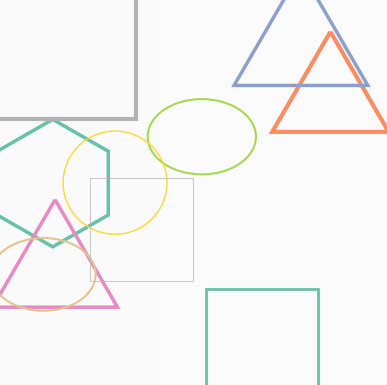[{"shape": "square", "thickness": 2, "radius": 0.72, "center": [0.677, 0.105]}, {"shape": "hexagon", "thickness": 2.5, "radius": 0.83, "center": [0.136, 0.524]}, {"shape": "triangle", "thickness": 3, "radius": 0.87, "center": [0.853, 0.744]}, {"shape": "triangle", "thickness": 2.5, "radius": 1.0, "center": [0.777, 0.878]}, {"shape": "triangle", "thickness": 2.5, "radius": 0.93, "center": [0.142, 0.295]}, {"shape": "oval", "thickness": 1.5, "radius": 0.7, "center": [0.521, 0.645]}, {"shape": "circle", "thickness": 1, "radius": 0.67, "center": [0.297, 0.526]}, {"shape": "oval", "thickness": 1.5, "radius": 0.68, "center": [0.112, 0.287]}, {"shape": "square", "thickness": 3, "radius": 0.9, "center": [0.171, 0.87]}, {"shape": "square", "thickness": 0.5, "radius": 0.67, "center": [0.365, 0.404]}]